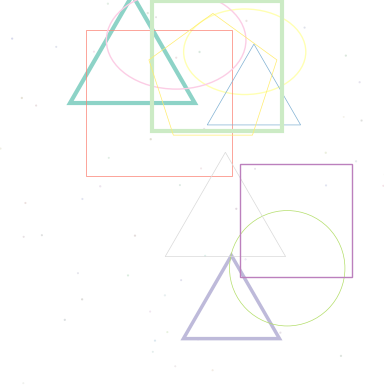[{"shape": "triangle", "thickness": 3, "radius": 0.94, "center": [0.344, 0.826]}, {"shape": "oval", "thickness": 1, "radius": 0.79, "center": [0.636, 0.866]}, {"shape": "triangle", "thickness": 2.5, "radius": 0.72, "center": [0.601, 0.192]}, {"shape": "square", "thickness": 0.5, "radius": 0.95, "center": [0.414, 0.732]}, {"shape": "triangle", "thickness": 0.5, "radius": 0.7, "center": [0.66, 0.746]}, {"shape": "circle", "thickness": 0.5, "radius": 0.75, "center": [0.746, 0.303]}, {"shape": "oval", "thickness": 1, "radius": 0.91, "center": [0.458, 0.895]}, {"shape": "triangle", "thickness": 0.5, "radius": 0.9, "center": [0.585, 0.424]}, {"shape": "square", "thickness": 1, "radius": 0.73, "center": [0.769, 0.428]}, {"shape": "square", "thickness": 3, "radius": 0.85, "center": [0.564, 0.829]}, {"shape": "pentagon", "thickness": 0.5, "radius": 0.87, "center": [0.553, 0.79]}]